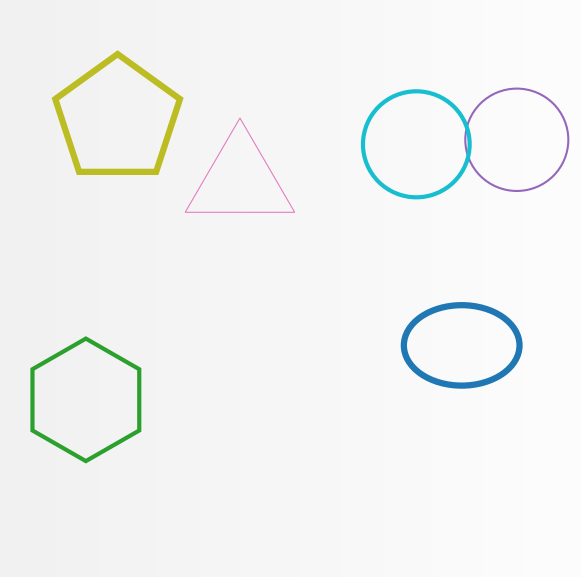[{"shape": "oval", "thickness": 3, "radius": 0.5, "center": [0.794, 0.401]}, {"shape": "hexagon", "thickness": 2, "radius": 0.53, "center": [0.148, 0.307]}, {"shape": "circle", "thickness": 1, "radius": 0.44, "center": [0.889, 0.757]}, {"shape": "triangle", "thickness": 0.5, "radius": 0.54, "center": [0.413, 0.686]}, {"shape": "pentagon", "thickness": 3, "radius": 0.56, "center": [0.202, 0.793]}, {"shape": "circle", "thickness": 2, "radius": 0.46, "center": [0.716, 0.749]}]